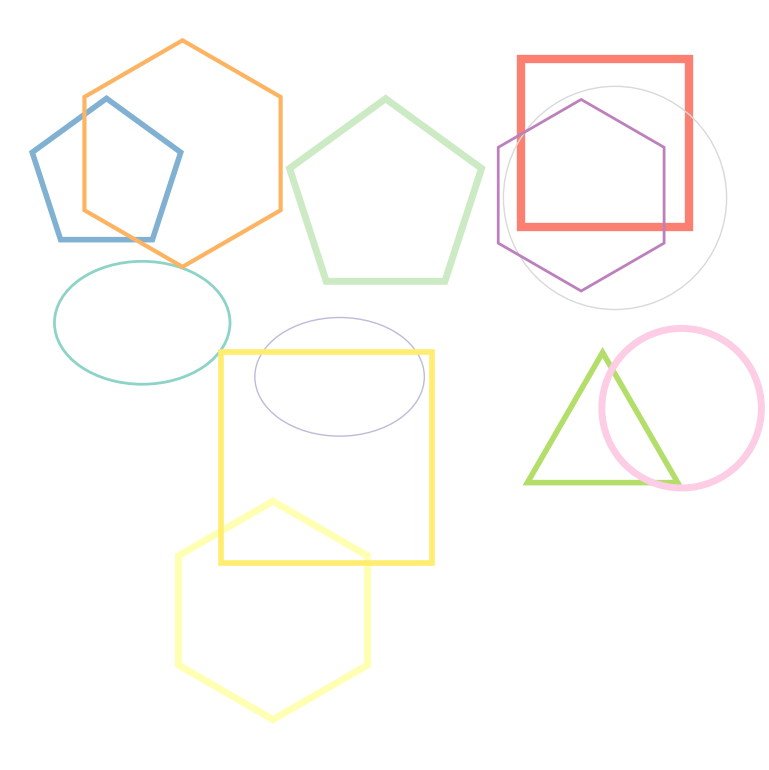[{"shape": "oval", "thickness": 1, "radius": 0.57, "center": [0.185, 0.581]}, {"shape": "hexagon", "thickness": 2.5, "radius": 0.71, "center": [0.354, 0.207]}, {"shape": "oval", "thickness": 0.5, "radius": 0.55, "center": [0.441, 0.511]}, {"shape": "square", "thickness": 3, "radius": 0.55, "center": [0.786, 0.814]}, {"shape": "pentagon", "thickness": 2, "radius": 0.51, "center": [0.138, 0.771]}, {"shape": "hexagon", "thickness": 1.5, "radius": 0.74, "center": [0.237, 0.801]}, {"shape": "triangle", "thickness": 2, "radius": 0.56, "center": [0.783, 0.43]}, {"shape": "circle", "thickness": 2.5, "radius": 0.52, "center": [0.885, 0.47]}, {"shape": "circle", "thickness": 0.5, "radius": 0.72, "center": [0.799, 0.743]}, {"shape": "hexagon", "thickness": 1, "radius": 0.62, "center": [0.755, 0.746]}, {"shape": "pentagon", "thickness": 2.5, "radius": 0.66, "center": [0.501, 0.741]}, {"shape": "square", "thickness": 2, "radius": 0.68, "center": [0.424, 0.406]}]